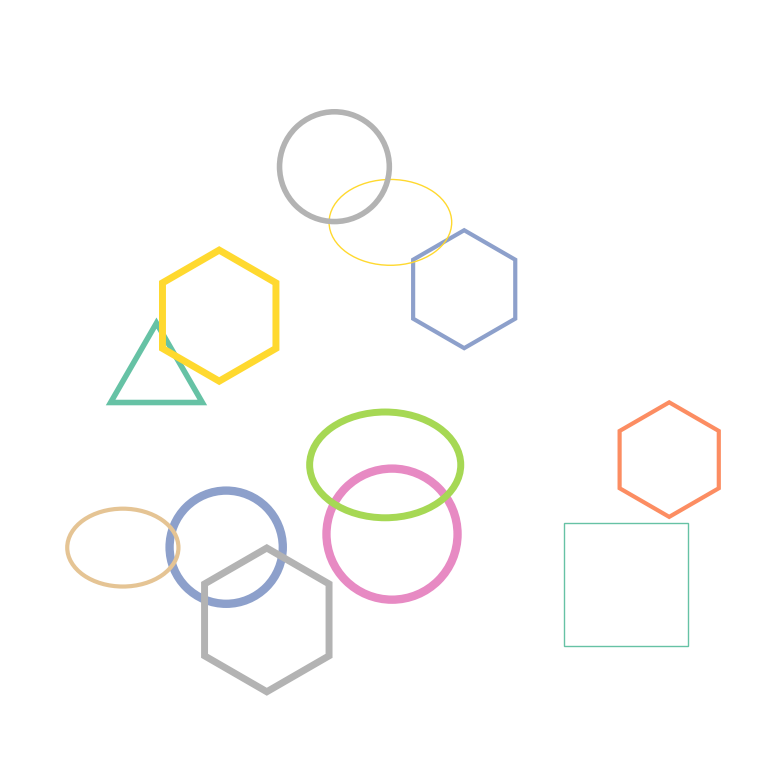[{"shape": "triangle", "thickness": 2, "radius": 0.34, "center": [0.203, 0.512]}, {"shape": "square", "thickness": 0.5, "radius": 0.4, "center": [0.813, 0.241]}, {"shape": "hexagon", "thickness": 1.5, "radius": 0.37, "center": [0.869, 0.403]}, {"shape": "hexagon", "thickness": 1.5, "radius": 0.38, "center": [0.603, 0.624]}, {"shape": "circle", "thickness": 3, "radius": 0.37, "center": [0.294, 0.289]}, {"shape": "circle", "thickness": 3, "radius": 0.43, "center": [0.509, 0.306]}, {"shape": "oval", "thickness": 2.5, "radius": 0.49, "center": [0.5, 0.396]}, {"shape": "hexagon", "thickness": 2.5, "radius": 0.43, "center": [0.285, 0.59]}, {"shape": "oval", "thickness": 0.5, "radius": 0.4, "center": [0.507, 0.711]}, {"shape": "oval", "thickness": 1.5, "radius": 0.36, "center": [0.16, 0.289]}, {"shape": "circle", "thickness": 2, "radius": 0.36, "center": [0.434, 0.784]}, {"shape": "hexagon", "thickness": 2.5, "radius": 0.47, "center": [0.346, 0.195]}]